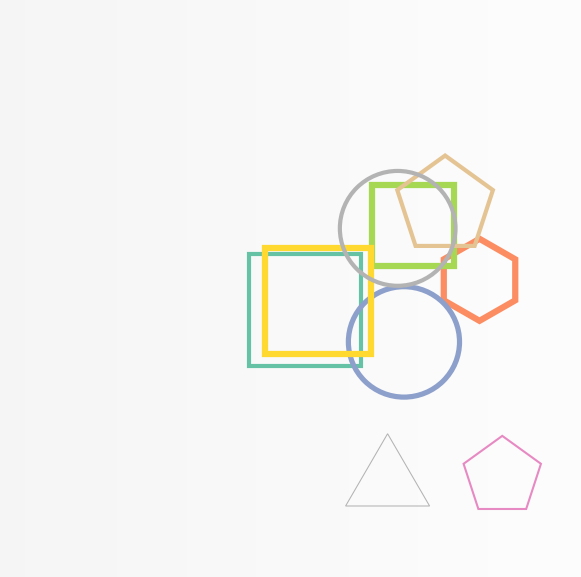[{"shape": "square", "thickness": 2, "radius": 0.48, "center": [0.525, 0.463]}, {"shape": "hexagon", "thickness": 3, "radius": 0.36, "center": [0.825, 0.515]}, {"shape": "circle", "thickness": 2.5, "radius": 0.48, "center": [0.695, 0.407]}, {"shape": "pentagon", "thickness": 1, "radius": 0.35, "center": [0.864, 0.174]}, {"shape": "square", "thickness": 3, "radius": 0.35, "center": [0.71, 0.609]}, {"shape": "square", "thickness": 3, "radius": 0.46, "center": [0.547, 0.478]}, {"shape": "pentagon", "thickness": 2, "radius": 0.43, "center": [0.766, 0.643]}, {"shape": "circle", "thickness": 2, "radius": 0.5, "center": [0.684, 0.604]}, {"shape": "triangle", "thickness": 0.5, "radius": 0.42, "center": [0.667, 0.165]}]